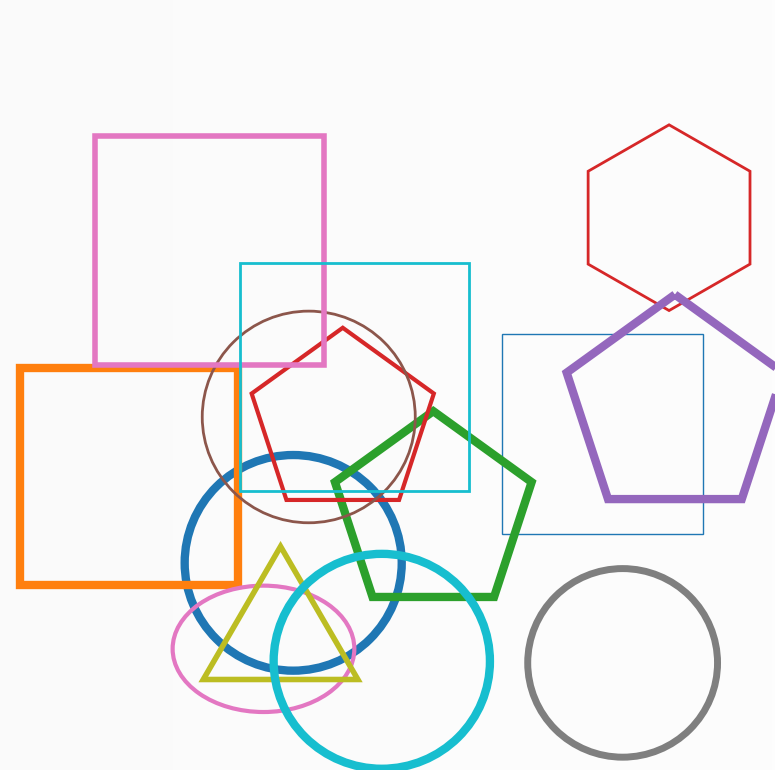[{"shape": "square", "thickness": 0.5, "radius": 0.65, "center": [0.777, 0.436]}, {"shape": "circle", "thickness": 3, "radius": 0.7, "center": [0.378, 0.269]}, {"shape": "square", "thickness": 3, "radius": 0.71, "center": [0.166, 0.381]}, {"shape": "pentagon", "thickness": 3, "radius": 0.67, "center": [0.559, 0.333]}, {"shape": "pentagon", "thickness": 1.5, "radius": 0.62, "center": [0.442, 0.451]}, {"shape": "hexagon", "thickness": 1, "radius": 0.6, "center": [0.863, 0.717]}, {"shape": "pentagon", "thickness": 3, "radius": 0.73, "center": [0.871, 0.471]}, {"shape": "circle", "thickness": 1, "radius": 0.69, "center": [0.398, 0.459]}, {"shape": "square", "thickness": 2, "radius": 0.74, "center": [0.27, 0.675]}, {"shape": "oval", "thickness": 1.5, "radius": 0.59, "center": [0.34, 0.157]}, {"shape": "circle", "thickness": 2.5, "radius": 0.61, "center": [0.803, 0.139]}, {"shape": "triangle", "thickness": 2, "radius": 0.58, "center": [0.362, 0.175]}, {"shape": "square", "thickness": 1, "radius": 0.74, "center": [0.458, 0.51]}, {"shape": "circle", "thickness": 3, "radius": 0.7, "center": [0.493, 0.141]}]